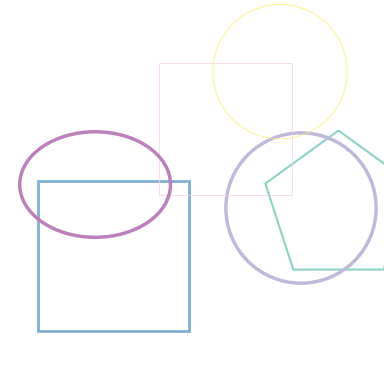[{"shape": "pentagon", "thickness": 1.5, "radius": 1.0, "center": [0.879, 0.461]}, {"shape": "circle", "thickness": 2.5, "radius": 0.98, "center": [0.782, 0.46]}, {"shape": "square", "thickness": 2, "radius": 0.98, "center": [0.294, 0.335]}, {"shape": "square", "thickness": 0.5, "radius": 0.86, "center": [0.586, 0.665]}, {"shape": "oval", "thickness": 2.5, "radius": 0.98, "center": [0.247, 0.521]}, {"shape": "circle", "thickness": 0.5, "radius": 0.87, "center": [0.727, 0.814]}]